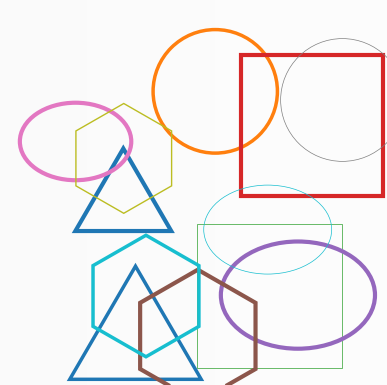[{"shape": "triangle", "thickness": 2.5, "radius": 0.98, "center": [0.35, 0.113]}, {"shape": "triangle", "thickness": 3, "radius": 0.71, "center": [0.318, 0.471]}, {"shape": "circle", "thickness": 2.5, "radius": 0.8, "center": [0.555, 0.763]}, {"shape": "square", "thickness": 0.5, "radius": 0.93, "center": [0.695, 0.231]}, {"shape": "square", "thickness": 3, "radius": 0.92, "center": [0.805, 0.675]}, {"shape": "oval", "thickness": 3, "radius": 0.99, "center": [0.769, 0.233]}, {"shape": "hexagon", "thickness": 3, "radius": 0.86, "center": [0.511, 0.128]}, {"shape": "oval", "thickness": 3, "radius": 0.72, "center": [0.195, 0.633]}, {"shape": "circle", "thickness": 0.5, "radius": 0.8, "center": [0.884, 0.74]}, {"shape": "hexagon", "thickness": 1, "radius": 0.71, "center": [0.319, 0.589]}, {"shape": "hexagon", "thickness": 2.5, "radius": 0.79, "center": [0.377, 0.231]}, {"shape": "oval", "thickness": 0.5, "radius": 0.83, "center": [0.691, 0.404]}]